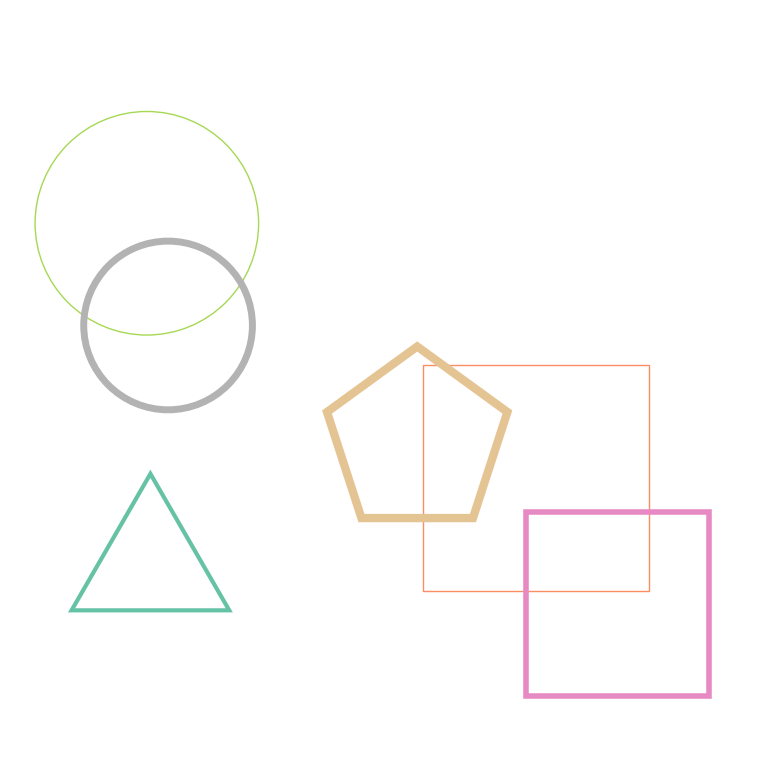[{"shape": "triangle", "thickness": 1.5, "radius": 0.59, "center": [0.195, 0.266]}, {"shape": "square", "thickness": 0.5, "radius": 0.73, "center": [0.696, 0.38]}, {"shape": "square", "thickness": 2, "radius": 0.6, "center": [0.802, 0.216]}, {"shape": "circle", "thickness": 0.5, "radius": 0.73, "center": [0.191, 0.71]}, {"shape": "pentagon", "thickness": 3, "radius": 0.62, "center": [0.542, 0.427]}, {"shape": "circle", "thickness": 2.5, "radius": 0.55, "center": [0.218, 0.577]}]